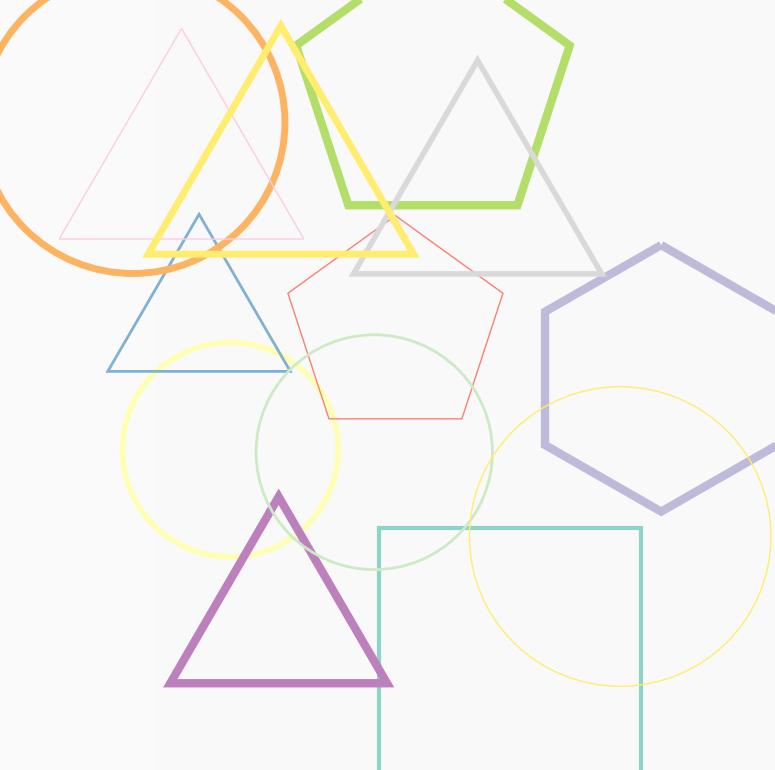[{"shape": "square", "thickness": 1.5, "radius": 0.84, "center": [0.658, 0.145]}, {"shape": "circle", "thickness": 2, "radius": 0.7, "center": [0.297, 0.416]}, {"shape": "hexagon", "thickness": 3, "radius": 0.87, "center": [0.853, 0.509]}, {"shape": "pentagon", "thickness": 0.5, "radius": 0.73, "center": [0.51, 0.574]}, {"shape": "triangle", "thickness": 1, "radius": 0.68, "center": [0.257, 0.586]}, {"shape": "circle", "thickness": 2.5, "radius": 0.98, "center": [0.172, 0.841]}, {"shape": "pentagon", "thickness": 3, "radius": 0.93, "center": [0.559, 0.884]}, {"shape": "triangle", "thickness": 0.5, "radius": 0.91, "center": [0.234, 0.781]}, {"shape": "triangle", "thickness": 2, "radius": 0.92, "center": [0.616, 0.737]}, {"shape": "triangle", "thickness": 3, "radius": 0.81, "center": [0.36, 0.193]}, {"shape": "circle", "thickness": 1, "radius": 0.76, "center": [0.483, 0.413]}, {"shape": "triangle", "thickness": 2.5, "radius": 0.99, "center": [0.362, 0.769]}, {"shape": "circle", "thickness": 0.5, "radius": 0.97, "center": [0.8, 0.303]}]